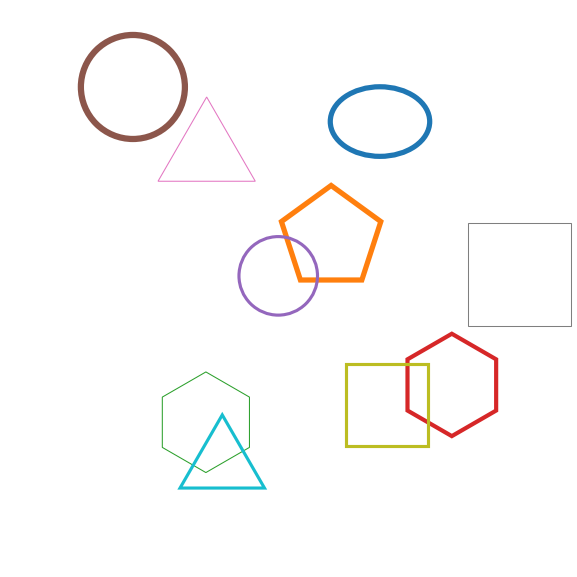[{"shape": "oval", "thickness": 2.5, "radius": 0.43, "center": [0.658, 0.789]}, {"shape": "pentagon", "thickness": 2.5, "radius": 0.45, "center": [0.573, 0.587]}, {"shape": "hexagon", "thickness": 0.5, "radius": 0.44, "center": [0.357, 0.268]}, {"shape": "hexagon", "thickness": 2, "radius": 0.44, "center": [0.782, 0.333]}, {"shape": "circle", "thickness": 1.5, "radius": 0.34, "center": [0.482, 0.521]}, {"shape": "circle", "thickness": 3, "radius": 0.45, "center": [0.23, 0.849]}, {"shape": "triangle", "thickness": 0.5, "radius": 0.49, "center": [0.358, 0.734]}, {"shape": "square", "thickness": 0.5, "radius": 0.45, "center": [0.9, 0.523]}, {"shape": "square", "thickness": 1.5, "radius": 0.35, "center": [0.67, 0.298]}, {"shape": "triangle", "thickness": 1.5, "radius": 0.42, "center": [0.385, 0.196]}]